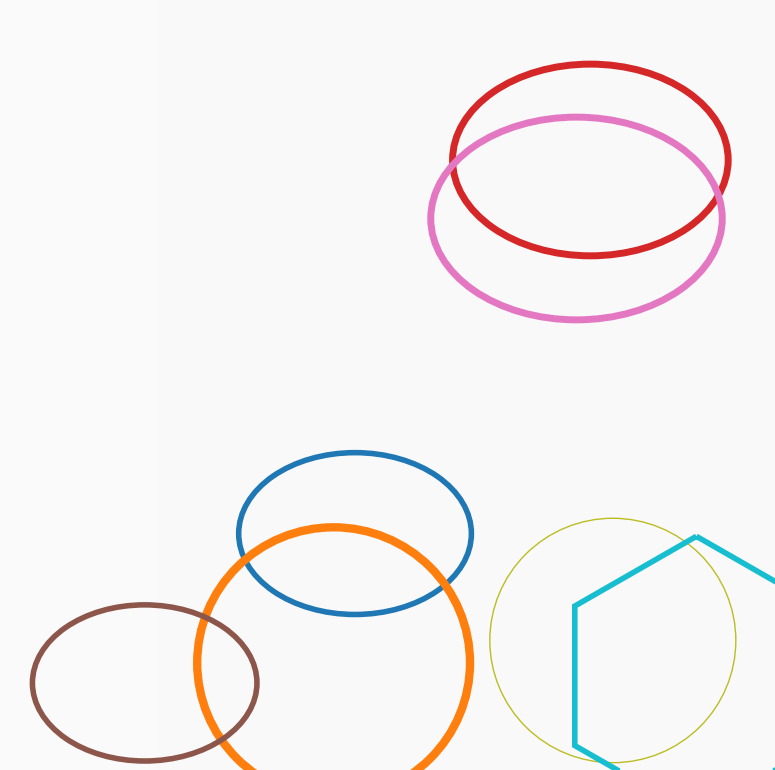[{"shape": "oval", "thickness": 2, "radius": 0.75, "center": [0.458, 0.307]}, {"shape": "circle", "thickness": 3, "radius": 0.88, "center": [0.43, 0.139]}, {"shape": "oval", "thickness": 2.5, "radius": 0.89, "center": [0.762, 0.792]}, {"shape": "oval", "thickness": 2, "radius": 0.72, "center": [0.187, 0.113]}, {"shape": "oval", "thickness": 2.5, "radius": 0.94, "center": [0.744, 0.716]}, {"shape": "circle", "thickness": 0.5, "radius": 0.79, "center": [0.791, 0.168]}, {"shape": "hexagon", "thickness": 2, "radius": 0.91, "center": [0.899, 0.122]}]